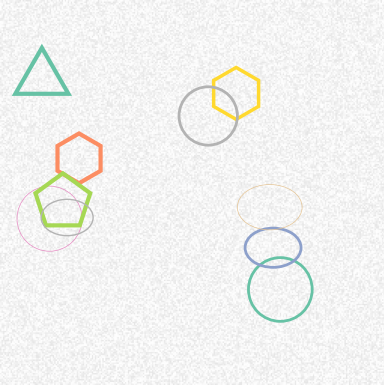[{"shape": "circle", "thickness": 2, "radius": 0.41, "center": [0.728, 0.248]}, {"shape": "triangle", "thickness": 3, "radius": 0.4, "center": [0.109, 0.796]}, {"shape": "hexagon", "thickness": 3, "radius": 0.32, "center": [0.205, 0.589]}, {"shape": "oval", "thickness": 2, "radius": 0.36, "center": [0.709, 0.357]}, {"shape": "circle", "thickness": 0.5, "radius": 0.42, "center": [0.129, 0.432]}, {"shape": "pentagon", "thickness": 3, "radius": 0.37, "center": [0.163, 0.475]}, {"shape": "hexagon", "thickness": 2.5, "radius": 0.34, "center": [0.613, 0.757]}, {"shape": "oval", "thickness": 0.5, "radius": 0.42, "center": [0.701, 0.462]}, {"shape": "oval", "thickness": 1, "radius": 0.34, "center": [0.174, 0.435]}, {"shape": "circle", "thickness": 2, "radius": 0.38, "center": [0.541, 0.699]}]